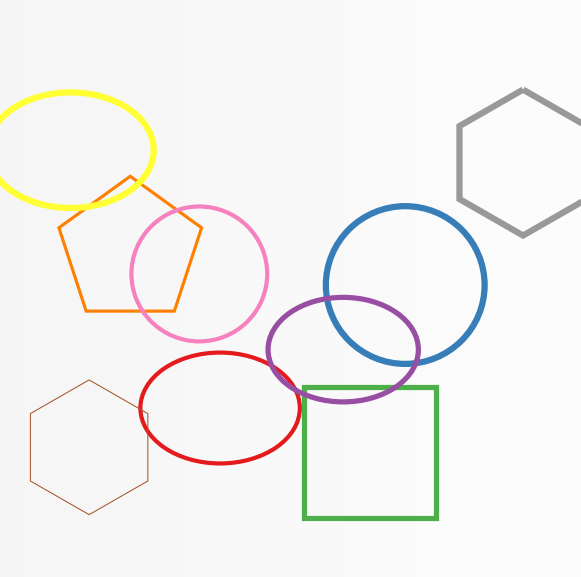[{"shape": "oval", "thickness": 2, "radius": 0.69, "center": [0.379, 0.293]}, {"shape": "circle", "thickness": 3, "radius": 0.68, "center": [0.697, 0.506]}, {"shape": "square", "thickness": 2.5, "radius": 0.57, "center": [0.636, 0.216]}, {"shape": "oval", "thickness": 2.5, "radius": 0.65, "center": [0.59, 0.394]}, {"shape": "pentagon", "thickness": 1.5, "radius": 0.65, "center": [0.224, 0.565]}, {"shape": "oval", "thickness": 3, "radius": 0.71, "center": [0.122, 0.739]}, {"shape": "hexagon", "thickness": 0.5, "radius": 0.58, "center": [0.153, 0.225]}, {"shape": "circle", "thickness": 2, "radius": 0.58, "center": [0.343, 0.525]}, {"shape": "hexagon", "thickness": 3, "radius": 0.63, "center": [0.9, 0.718]}]